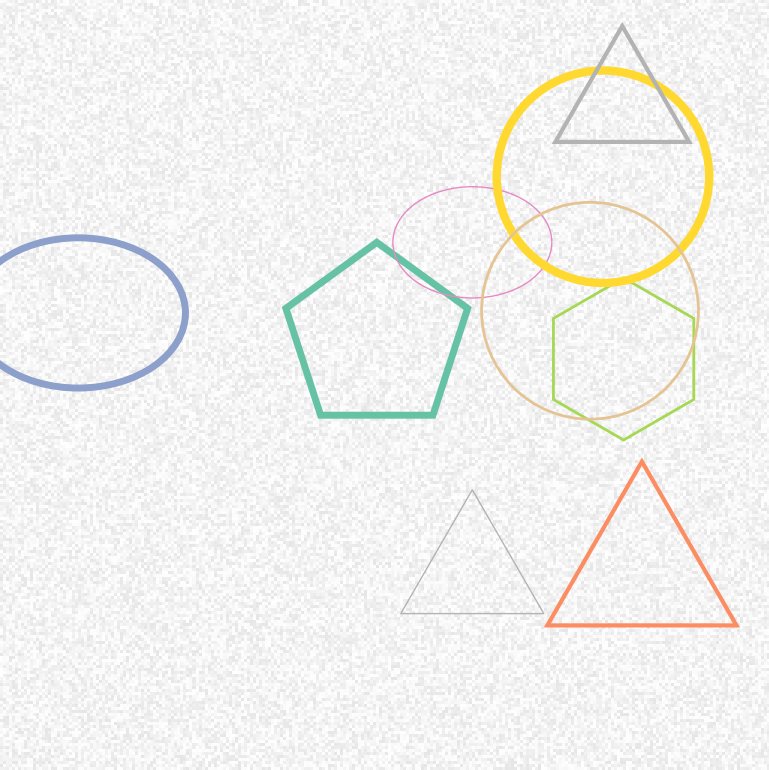[{"shape": "pentagon", "thickness": 2.5, "radius": 0.62, "center": [0.489, 0.561]}, {"shape": "triangle", "thickness": 1.5, "radius": 0.71, "center": [0.834, 0.259]}, {"shape": "oval", "thickness": 2.5, "radius": 0.7, "center": [0.101, 0.594]}, {"shape": "oval", "thickness": 0.5, "radius": 0.52, "center": [0.613, 0.685]}, {"shape": "hexagon", "thickness": 1, "radius": 0.53, "center": [0.81, 0.534]}, {"shape": "circle", "thickness": 3, "radius": 0.69, "center": [0.783, 0.77]}, {"shape": "circle", "thickness": 1, "radius": 0.7, "center": [0.766, 0.596]}, {"shape": "triangle", "thickness": 0.5, "radius": 0.54, "center": [0.613, 0.257]}, {"shape": "triangle", "thickness": 1.5, "radius": 0.5, "center": [0.808, 0.866]}]